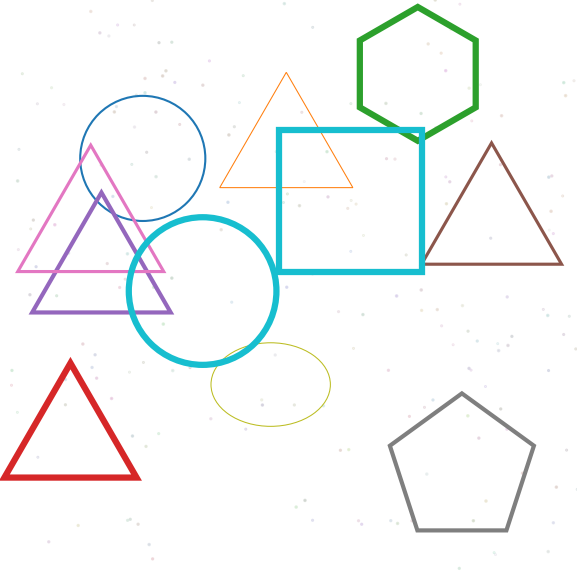[{"shape": "circle", "thickness": 1, "radius": 0.54, "center": [0.247, 0.725]}, {"shape": "triangle", "thickness": 0.5, "radius": 0.67, "center": [0.496, 0.741]}, {"shape": "hexagon", "thickness": 3, "radius": 0.58, "center": [0.723, 0.871]}, {"shape": "triangle", "thickness": 3, "radius": 0.66, "center": [0.122, 0.238]}, {"shape": "triangle", "thickness": 2, "radius": 0.69, "center": [0.176, 0.527]}, {"shape": "triangle", "thickness": 1.5, "radius": 0.7, "center": [0.851, 0.612]}, {"shape": "triangle", "thickness": 1.5, "radius": 0.73, "center": [0.157, 0.602]}, {"shape": "pentagon", "thickness": 2, "radius": 0.66, "center": [0.8, 0.187]}, {"shape": "oval", "thickness": 0.5, "radius": 0.52, "center": [0.469, 0.333]}, {"shape": "square", "thickness": 3, "radius": 0.62, "center": [0.607, 0.651]}, {"shape": "circle", "thickness": 3, "radius": 0.64, "center": [0.351, 0.495]}]